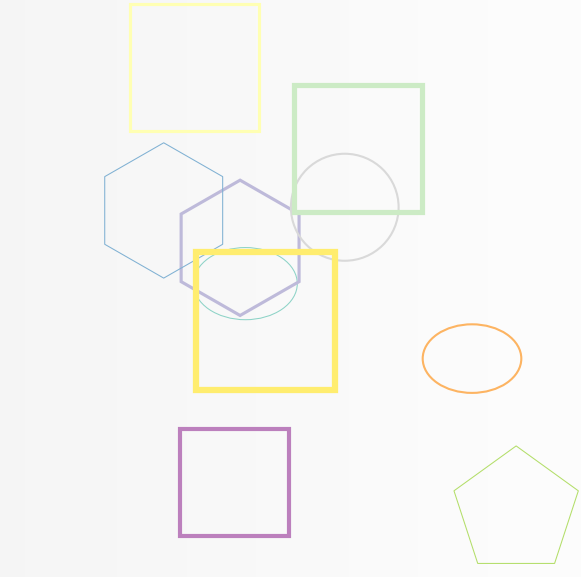[{"shape": "oval", "thickness": 0.5, "radius": 0.45, "center": [0.422, 0.508]}, {"shape": "square", "thickness": 1.5, "radius": 0.55, "center": [0.334, 0.882]}, {"shape": "hexagon", "thickness": 1.5, "radius": 0.59, "center": [0.413, 0.57]}, {"shape": "hexagon", "thickness": 0.5, "radius": 0.59, "center": [0.282, 0.635]}, {"shape": "oval", "thickness": 1, "radius": 0.42, "center": [0.812, 0.378]}, {"shape": "pentagon", "thickness": 0.5, "radius": 0.56, "center": [0.888, 0.114]}, {"shape": "circle", "thickness": 1, "radius": 0.46, "center": [0.593, 0.64]}, {"shape": "square", "thickness": 2, "radius": 0.47, "center": [0.403, 0.163]}, {"shape": "square", "thickness": 2.5, "radius": 0.55, "center": [0.616, 0.742]}, {"shape": "square", "thickness": 3, "radius": 0.6, "center": [0.457, 0.443]}]